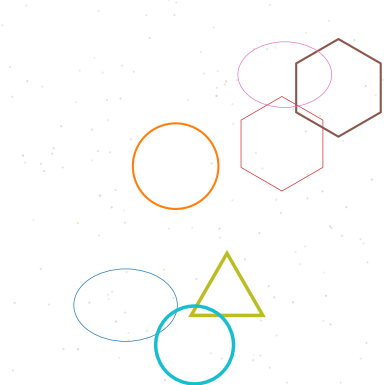[{"shape": "oval", "thickness": 0.5, "radius": 0.67, "center": [0.326, 0.207]}, {"shape": "circle", "thickness": 1.5, "radius": 0.56, "center": [0.456, 0.568]}, {"shape": "hexagon", "thickness": 0.5, "radius": 0.61, "center": [0.732, 0.627]}, {"shape": "hexagon", "thickness": 1.5, "radius": 0.63, "center": [0.879, 0.772]}, {"shape": "oval", "thickness": 0.5, "radius": 0.61, "center": [0.74, 0.806]}, {"shape": "triangle", "thickness": 2.5, "radius": 0.54, "center": [0.59, 0.235]}, {"shape": "circle", "thickness": 2.5, "radius": 0.51, "center": [0.505, 0.104]}]